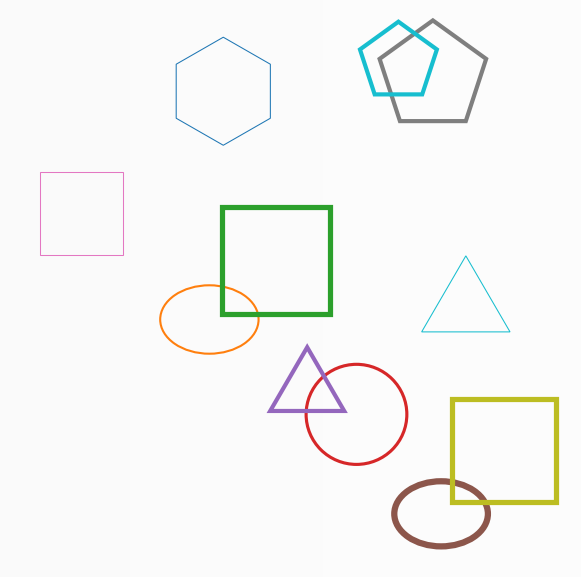[{"shape": "hexagon", "thickness": 0.5, "radius": 0.47, "center": [0.384, 0.841]}, {"shape": "oval", "thickness": 1, "radius": 0.42, "center": [0.36, 0.446]}, {"shape": "square", "thickness": 2.5, "radius": 0.47, "center": [0.475, 0.548]}, {"shape": "circle", "thickness": 1.5, "radius": 0.43, "center": [0.613, 0.282]}, {"shape": "triangle", "thickness": 2, "radius": 0.37, "center": [0.529, 0.324]}, {"shape": "oval", "thickness": 3, "radius": 0.4, "center": [0.759, 0.109]}, {"shape": "square", "thickness": 0.5, "radius": 0.36, "center": [0.14, 0.629]}, {"shape": "pentagon", "thickness": 2, "radius": 0.48, "center": [0.745, 0.867]}, {"shape": "square", "thickness": 2.5, "radius": 0.45, "center": [0.867, 0.22]}, {"shape": "triangle", "thickness": 0.5, "radius": 0.44, "center": [0.801, 0.468]}, {"shape": "pentagon", "thickness": 2, "radius": 0.35, "center": [0.685, 0.892]}]